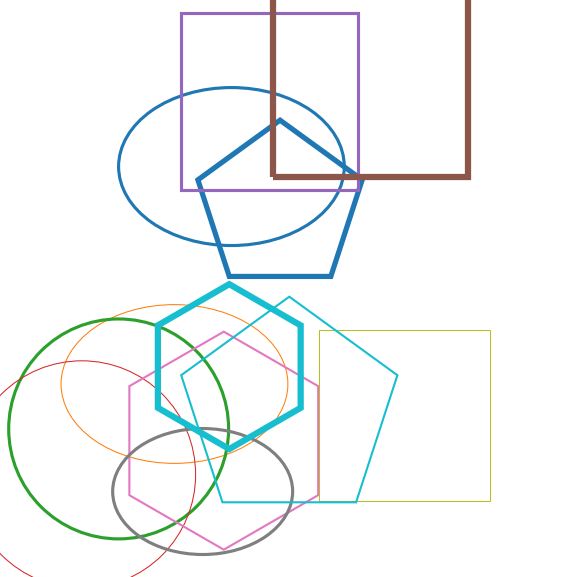[{"shape": "pentagon", "thickness": 2.5, "radius": 0.75, "center": [0.485, 0.641]}, {"shape": "oval", "thickness": 1.5, "radius": 0.98, "center": [0.401, 0.711]}, {"shape": "oval", "thickness": 0.5, "radius": 0.98, "center": [0.302, 0.334]}, {"shape": "circle", "thickness": 1.5, "radius": 0.95, "center": [0.205, 0.256]}, {"shape": "circle", "thickness": 0.5, "radius": 0.98, "center": [0.142, 0.177]}, {"shape": "square", "thickness": 1.5, "radius": 0.77, "center": [0.467, 0.823]}, {"shape": "square", "thickness": 3, "radius": 0.84, "center": [0.641, 0.861]}, {"shape": "hexagon", "thickness": 1, "radius": 0.94, "center": [0.387, 0.236]}, {"shape": "oval", "thickness": 1.5, "radius": 0.78, "center": [0.351, 0.148]}, {"shape": "square", "thickness": 0.5, "radius": 0.74, "center": [0.7, 0.28]}, {"shape": "hexagon", "thickness": 3, "radius": 0.71, "center": [0.397, 0.364]}, {"shape": "pentagon", "thickness": 1, "radius": 0.98, "center": [0.501, 0.289]}]